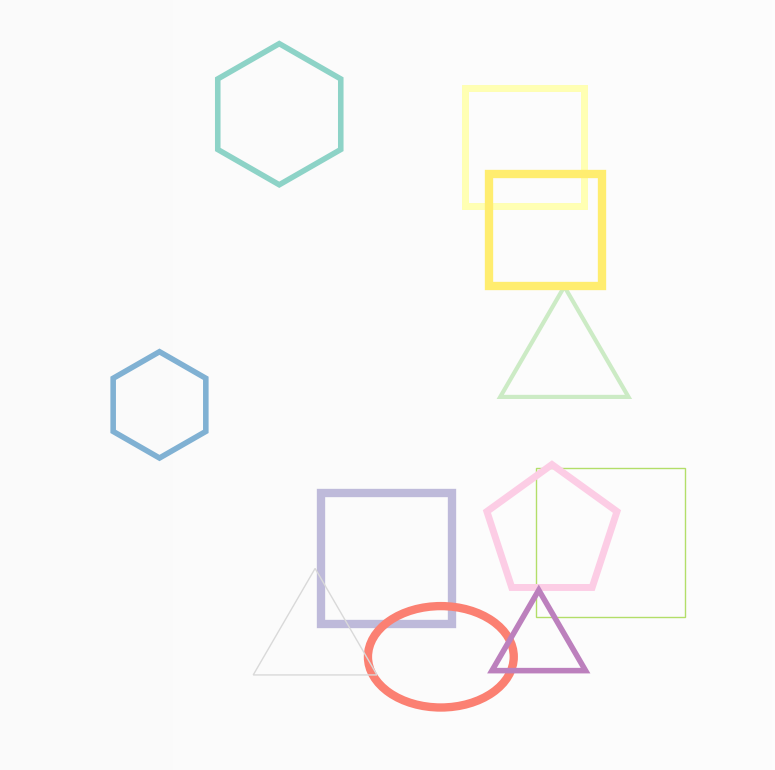[{"shape": "hexagon", "thickness": 2, "radius": 0.46, "center": [0.36, 0.852]}, {"shape": "square", "thickness": 2.5, "radius": 0.38, "center": [0.677, 0.809]}, {"shape": "square", "thickness": 3, "radius": 0.42, "center": [0.499, 0.275]}, {"shape": "oval", "thickness": 3, "radius": 0.47, "center": [0.569, 0.147]}, {"shape": "hexagon", "thickness": 2, "radius": 0.35, "center": [0.206, 0.474]}, {"shape": "square", "thickness": 0.5, "radius": 0.48, "center": [0.788, 0.295]}, {"shape": "pentagon", "thickness": 2.5, "radius": 0.44, "center": [0.712, 0.308]}, {"shape": "triangle", "thickness": 0.5, "radius": 0.46, "center": [0.407, 0.17]}, {"shape": "triangle", "thickness": 2, "radius": 0.35, "center": [0.695, 0.164]}, {"shape": "triangle", "thickness": 1.5, "radius": 0.48, "center": [0.728, 0.532]}, {"shape": "square", "thickness": 3, "radius": 0.36, "center": [0.704, 0.702]}]